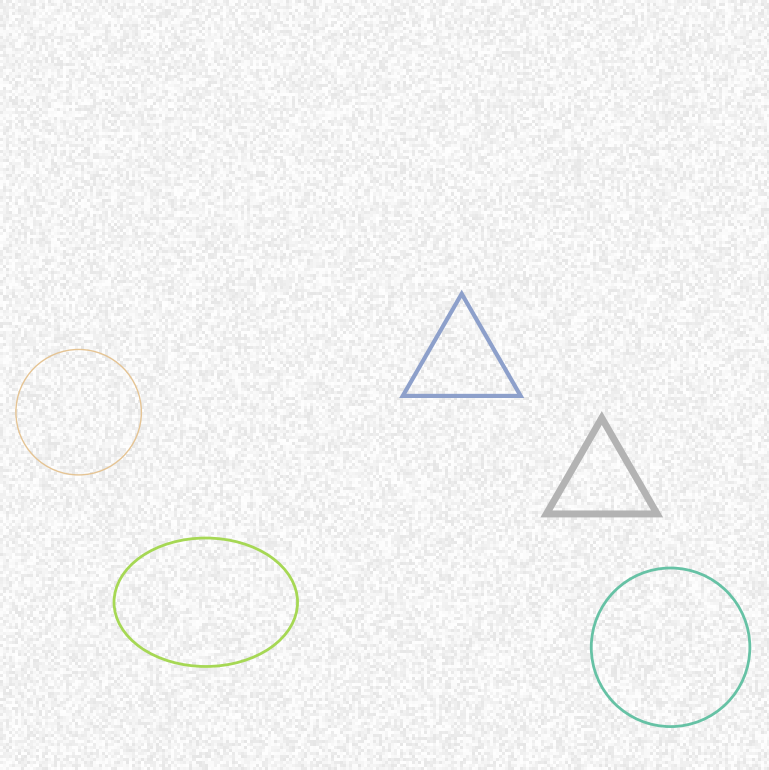[{"shape": "circle", "thickness": 1, "radius": 0.51, "center": [0.871, 0.159]}, {"shape": "triangle", "thickness": 1.5, "radius": 0.44, "center": [0.6, 0.53]}, {"shape": "oval", "thickness": 1, "radius": 0.6, "center": [0.267, 0.218]}, {"shape": "circle", "thickness": 0.5, "radius": 0.41, "center": [0.102, 0.465]}, {"shape": "triangle", "thickness": 2.5, "radius": 0.42, "center": [0.782, 0.374]}]